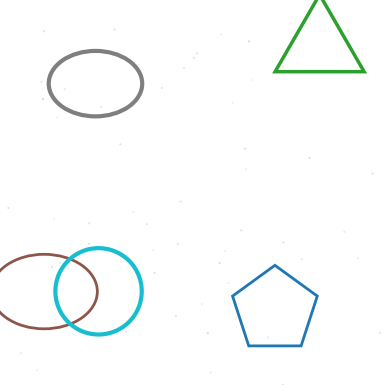[{"shape": "pentagon", "thickness": 2, "radius": 0.58, "center": [0.714, 0.195]}, {"shape": "triangle", "thickness": 2.5, "radius": 0.67, "center": [0.83, 0.881]}, {"shape": "oval", "thickness": 2, "radius": 0.69, "center": [0.115, 0.243]}, {"shape": "oval", "thickness": 3, "radius": 0.61, "center": [0.248, 0.783]}, {"shape": "circle", "thickness": 3, "radius": 0.56, "center": [0.256, 0.243]}]